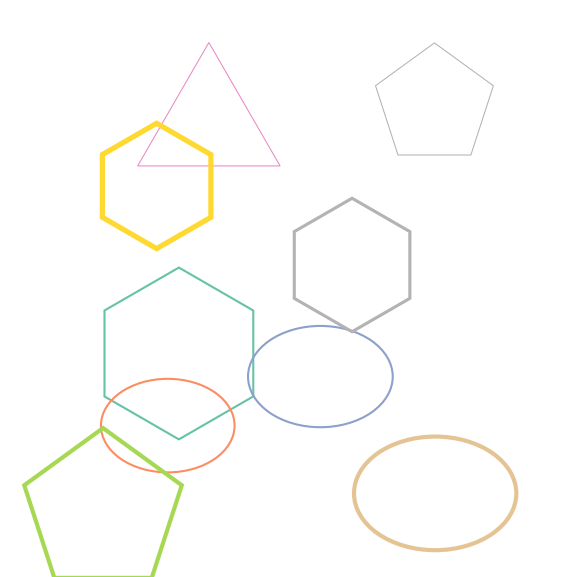[{"shape": "hexagon", "thickness": 1, "radius": 0.74, "center": [0.31, 0.387]}, {"shape": "oval", "thickness": 1, "radius": 0.58, "center": [0.29, 0.262]}, {"shape": "oval", "thickness": 1, "radius": 0.63, "center": [0.555, 0.347]}, {"shape": "triangle", "thickness": 0.5, "radius": 0.71, "center": [0.362, 0.783]}, {"shape": "pentagon", "thickness": 2, "radius": 0.72, "center": [0.178, 0.115]}, {"shape": "hexagon", "thickness": 2.5, "radius": 0.54, "center": [0.271, 0.677]}, {"shape": "oval", "thickness": 2, "radius": 0.7, "center": [0.754, 0.145]}, {"shape": "pentagon", "thickness": 0.5, "radius": 0.54, "center": [0.752, 0.818]}, {"shape": "hexagon", "thickness": 1.5, "radius": 0.58, "center": [0.61, 0.54]}]